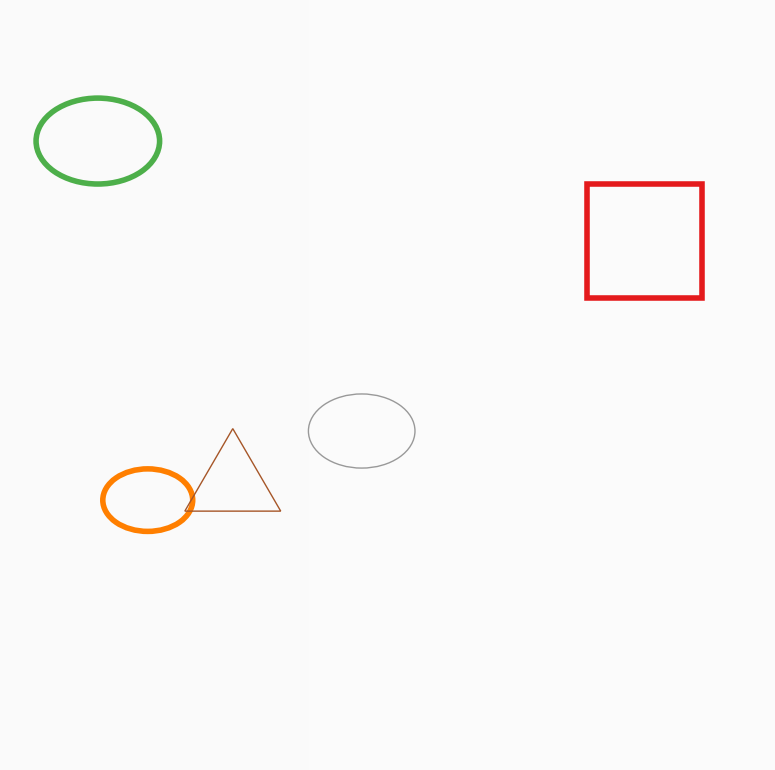[{"shape": "square", "thickness": 2, "radius": 0.37, "center": [0.831, 0.687]}, {"shape": "oval", "thickness": 2, "radius": 0.4, "center": [0.126, 0.817]}, {"shape": "oval", "thickness": 2, "radius": 0.29, "center": [0.191, 0.35]}, {"shape": "triangle", "thickness": 0.5, "radius": 0.36, "center": [0.3, 0.372]}, {"shape": "oval", "thickness": 0.5, "radius": 0.34, "center": [0.467, 0.44]}]